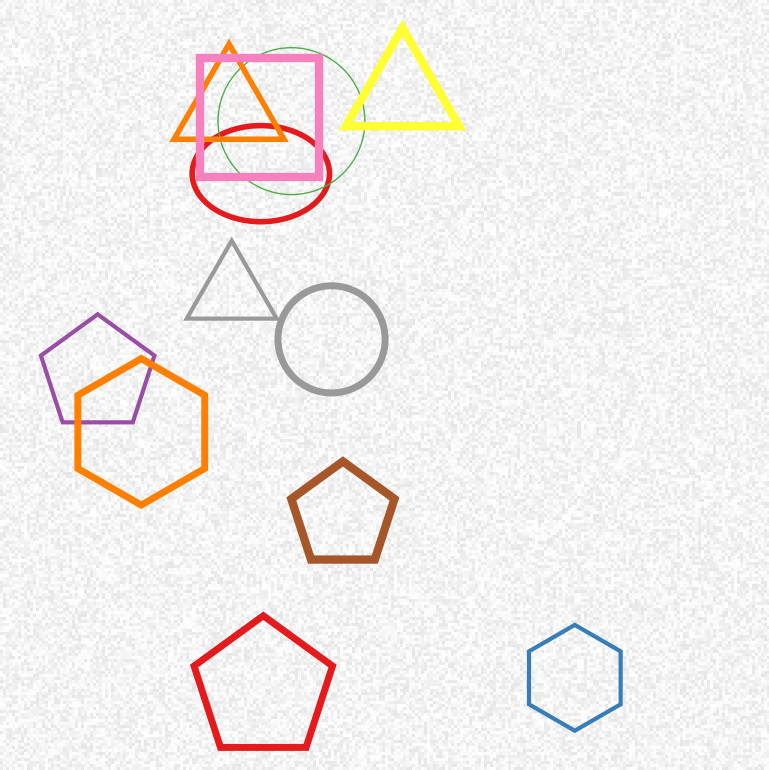[{"shape": "oval", "thickness": 2, "radius": 0.45, "center": [0.339, 0.774]}, {"shape": "pentagon", "thickness": 2.5, "radius": 0.47, "center": [0.342, 0.106]}, {"shape": "hexagon", "thickness": 1.5, "radius": 0.34, "center": [0.747, 0.12]}, {"shape": "circle", "thickness": 0.5, "radius": 0.48, "center": [0.379, 0.843]}, {"shape": "pentagon", "thickness": 1.5, "radius": 0.39, "center": [0.127, 0.514]}, {"shape": "hexagon", "thickness": 2.5, "radius": 0.48, "center": [0.183, 0.439]}, {"shape": "triangle", "thickness": 2, "radius": 0.41, "center": [0.297, 0.86]}, {"shape": "triangle", "thickness": 3, "radius": 0.43, "center": [0.523, 0.879]}, {"shape": "pentagon", "thickness": 3, "radius": 0.35, "center": [0.445, 0.33]}, {"shape": "square", "thickness": 3, "radius": 0.39, "center": [0.337, 0.847]}, {"shape": "circle", "thickness": 2.5, "radius": 0.35, "center": [0.431, 0.559]}, {"shape": "triangle", "thickness": 1.5, "radius": 0.34, "center": [0.301, 0.62]}]